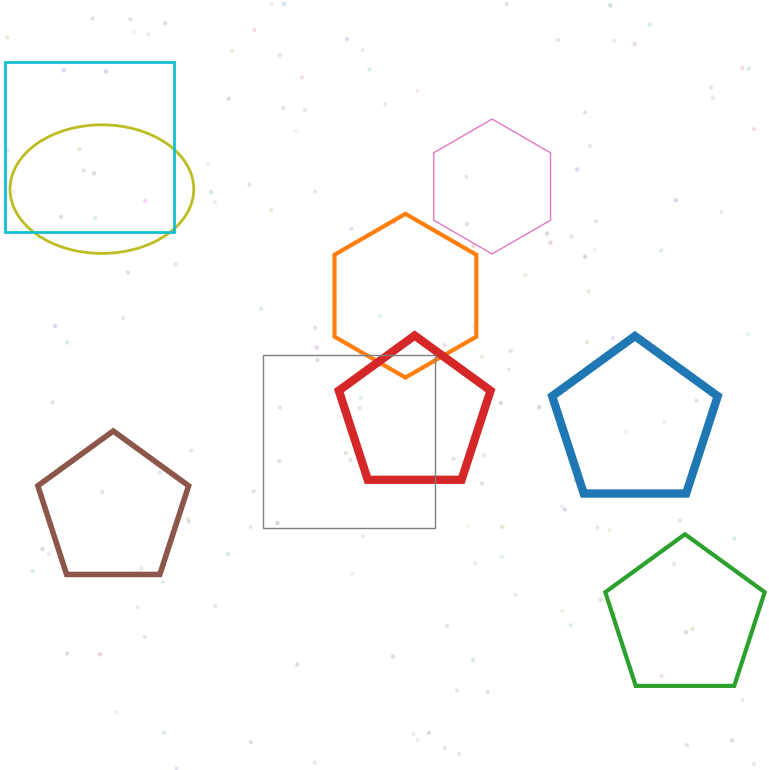[{"shape": "pentagon", "thickness": 3, "radius": 0.57, "center": [0.825, 0.451]}, {"shape": "hexagon", "thickness": 1.5, "radius": 0.53, "center": [0.527, 0.616]}, {"shape": "pentagon", "thickness": 1.5, "radius": 0.54, "center": [0.89, 0.197]}, {"shape": "pentagon", "thickness": 3, "radius": 0.52, "center": [0.539, 0.461]}, {"shape": "pentagon", "thickness": 2, "radius": 0.51, "center": [0.147, 0.337]}, {"shape": "hexagon", "thickness": 0.5, "radius": 0.44, "center": [0.639, 0.758]}, {"shape": "square", "thickness": 0.5, "radius": 0.56, "center": [0.453, 0.427]}, {"shape": "oval", "thickness": 1, "radius": 0.6, "center": [0.132, 0.754]}, {"shape": "square", "thickness": 1, "radius": 0.55, "center": [0.116, 0.809]}]